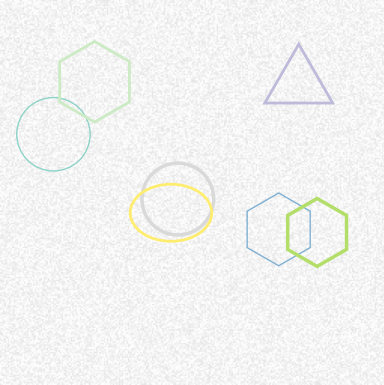[{"shape": "circle", "thickness": 1, "radius": 0.48, "center": [0.139, 0.651]}, {"shape": "triangle", "thickness": 2, "radius": 0.51, "center": [0.776, 0.783]}, {"shape": "hexagon", "thickness": 1, "radius": 0.47, "center": [0.724, 0.404]}, {"shape": "hexagon", "thickness": 2.5, "radius": 0.44, "center": [0.824, 0.396]}, {"shape": "circle", "thickness": 2.5, "radius": 0.47, "center": [0.462, 0.483]}, {"shape": "hexagon", "thickness": 2, "radius": 0.52, "center": [0.246, 0.788]}, {"shape": "oval", "thickness": 2, "radius": 0.53, "center": [0.444, 0.447]}]